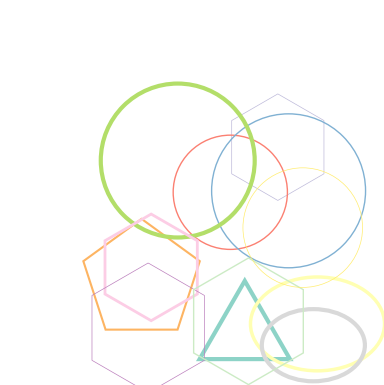[{"shape": "triangle", "thickness": 3, "radius": 0.68, "center": [0.636, 0.135]}, {"shape": "oval", "thickness": 2.5, "radius": 0.87, "center": [0.825, 0.159]}, {"shape": "hexagon", "thickness": 0.5, "radius": 0.69, "center": [0.722, 0.618]}, {"shape": "circle", "thickness": 1, "radius": 0.74, "center": [0.598, 0.501]}, {"shape": "circle", "thickness": 1, "radius": 1.0, "center": [0.75, 0.504]}, {"shape": "pentagon", "thickness": 1.5, "radius": 0.79, "center": [0.368, 0.272]}, {"shape": "circle", "thickness": 3, "radius": 1.0, "center": [0.462, 0.583]}, {"shape": "hexagon", "thickness": 2, "radius": 0.69, "center": [0.393, 0.306]}, {"shape": "oval", "thickness": 3, "radius": 0.67, "center": [0.814, 0.103]}, {"shape": "hexagon", "thickness": 0.5, "radius": 0.84, "center": [0.385, 0.148]}, {"shape": "hexagon", "thickness": 1, "radius": 0.82, "center": [0.645, 0.165]}, {"shape": "circle", "thickness": 0.5, "radius": 0.78, "center": [0.786, 0.409]}]